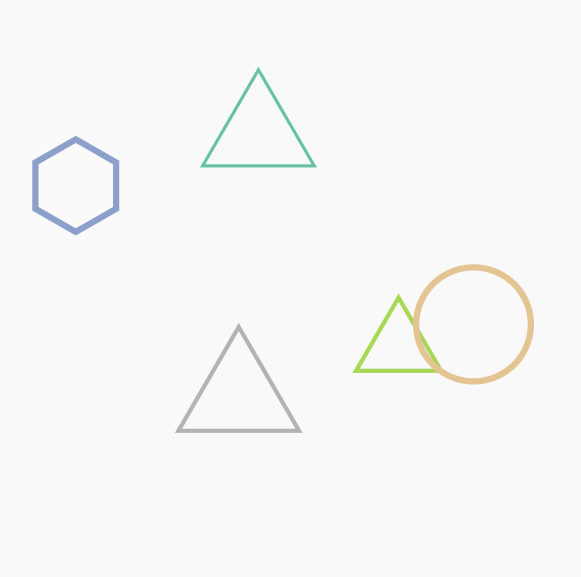[{"shape": "triangle", "thickness": 1.5, "radius": 0.55, "center": [0.445, 0.767]}, {"shape": "hexagon", "thickness": 3, "radius": 0.4, "center": [0.13, 0.678]}, {"shape": "triangle", "thickness": 2, "radius": 0.42, "center": [0.686, 0.399]}, {"shape": "circle", "thickness": 3, "radius": 0.49, "center": [0.815, 0.437]}, {"shape": "triangle", "thickness": 2, "radius": 0.6, "center": [0.411, 0.313]}]